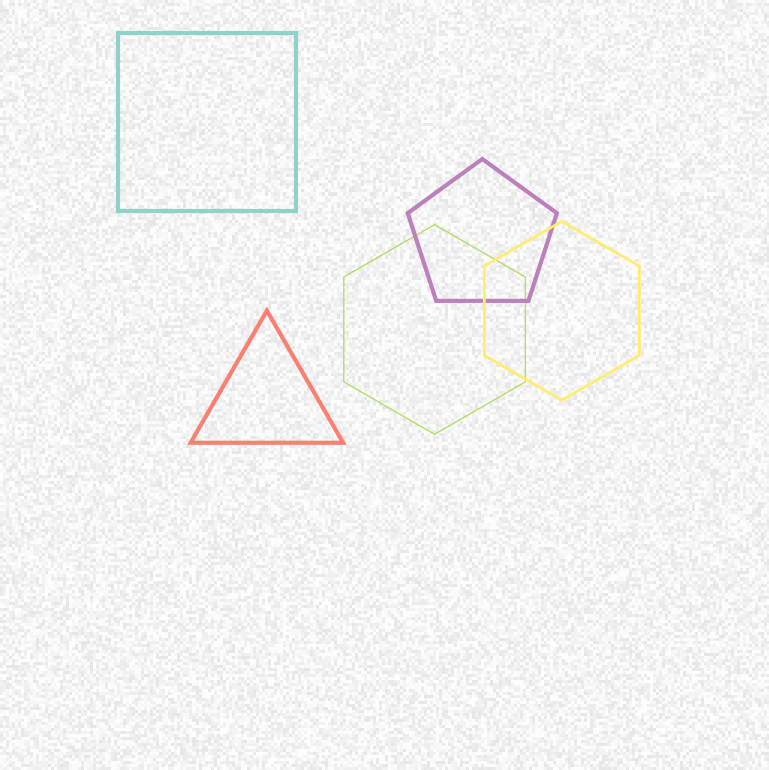[{"shape": "square", "thickness": 1.5, "radius": 0.58, "center": [0.269, 0.841]}, {"shape": "triangle", "thickness": 1.5, "radius": 0.57, "center": [0.347, 0.482]}, {"shape": "hexagon", "thickness": 0.5, "radius": 0.68, "center": [0.564, 0.572]}, {"shape": "pentagon", "thickness": 1.5, "radius": 0.51, "center": [0.626, 0.692]}, {"shape": "hexagon", "thickness": 1, "radius": 0.58, "center": [0.73, 0.596]}]